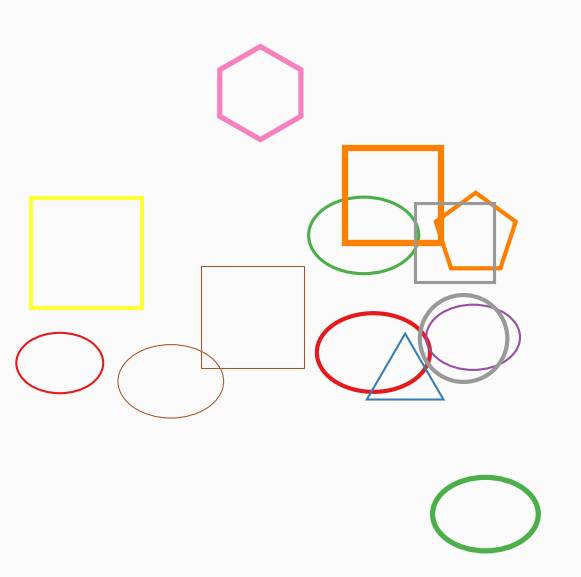[{"shape": "oval", "thickness": 1, "radius": 0.37, "center": [0.103, 0.371]}, {"shape": "oval", "thickness": 2, "radius": 0.49, "center": [0.642, 0.389]}, {"shape": "triangle", "thickness": 1, "radius": 0.38, "center": [0.697, 0.345]}, {"shape": "oval", "thickness": 2.5, "radius": 0.45, "center": [0.835, 0.109]}, {"shape": "oval", "thickness": 1.5, "radius": 0.47, "center": [0.626, 0.592]}, {"shape": "oval", "thickness": 1, "radius": 0.4, "center": [0.814, 0.415]}, {"shape": "square", "thickness": 3, "radius": 0.41, "center": [0.677, 0.66]}, {"shape": "pentagon", "thickness": 2, "radius": 0.36, "center": [0.818, 0.593]}, {"shape": "square", "thickness": 2, "radius": 0.48, "center": [0.149, 0.561]}, {"shape": "oval", "thickness": 0.5, "radius": 0.45, "center": [0.294, 0.339]}, {"shape": "square", "thickness": 0.5, "radius": 0.44, "center": [0.435, 0.451]}, {"shape": "hexagon", "thickness": 2.5, "radius": 0.4, "center": [0.448, 0.838]}, {"shape": "circle", "thickness": 2, "radius": 0.38, "center": [0.798, 0.413]}, {"shape": "square", "thickness": 1.5, "radius": 0.34, "center": [0.782, 0.579]}]